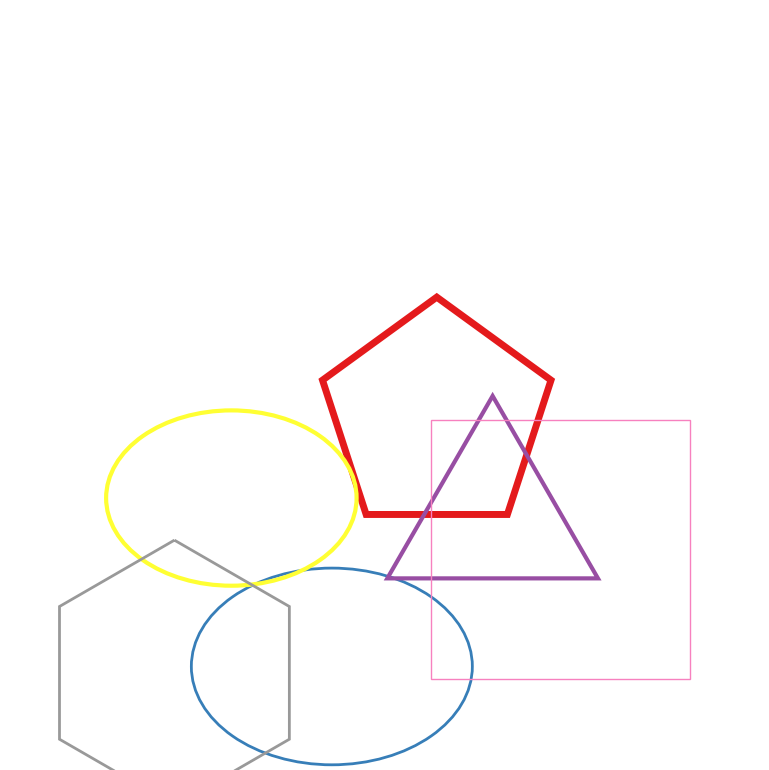[{"shape": "pentagon", "thickness": 2.5, "radius": 0.78, "center": [0.567, 0.458]}, {"shape": "oval", "thickness": 1, "radius": 0.91, "center": [0.431, 0.134]}, {"shape": "triangle", "thickness": 1.5, "radius": 0.79, "center": [0.64, 0.328]}, {"shape": "oval", "thickness": 1.5, "radius": 0.81, "center": [0.3, 0.353]}, {"shape": "square", "thickness": 0.5, "radius": 0.84, "center": [0.728, 0.287]}, {"shape": "hexagon", "thickness": 1, "radius": 0.86, "center": [0.227, 0.126]}]